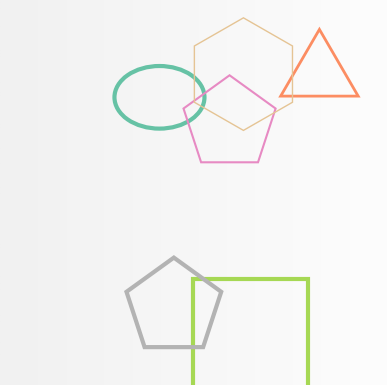[{"shape": "oval", "thickness": 3, "radius": 0.58, "center": [0.412, 0.747]}, {"shape": "triangle", "thickness": 2, "radius": 0.58, "center": [0.824, 0.808]}, {"shape": "pentagon", "thickness": 1.5, "radius": 0.62, "center": [0.592, 0.68]}, {"shape": "square", "thickness": 3, "radius": 0.75, "center": [0.646, 0.126]}, {"shape": "hexagon", "thickness": 1, "radius": 0.73, "center": [0.628, 0.807]}, {"shape": "pentagon", "thickness": 3, "radius": 0.64, "center": [0.449, 0.202]}]